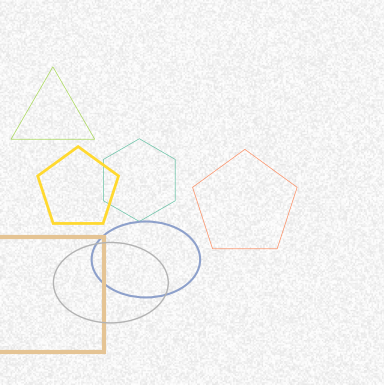[{"shape": "hexagon", "thickness": 0.5, "radius": 0.54, "center": [0.362, 0.532]}, {"shape": "pentagon", "thickness": 0.5, "radius": 0.71, "center": [0.636, 0.469]}, {"shape": "oval", "thickness": 1.5, "radius": 0.7, "center": [0.379, 0.326]}, {"shape": "triangle", "thickness": 0.5, "radius": 0.63, "center": [0.137, 0.701]}, {"shape": "pentagon", "thickness": 2, "radius": 0.55, "center": [0.203, 0.509]}, {"shape": "square", "thickness": 3, "radius": 0.75, "center": [0.12, 0.234]}, {"shape": "oval", "thickness": 1, "radius": 0.75, "center": [0.288, 0.266]}]